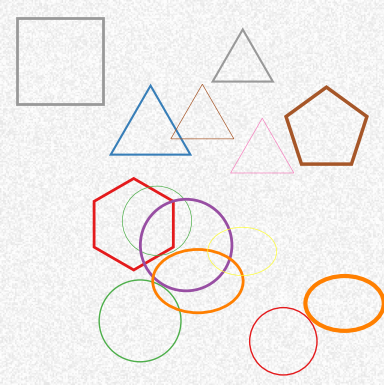[{"shape": "hexagon", "thickness": 2, "radius": 0.59, "center": [0.347, 0.418]}, {"shape": "circle", "thickness": 1, "radius": 0.44, "center": [0.736, 0.114]}, {"shape": "triangle", "thickness": 1.5, "radius": 0.6, "center": [0.391, 0.658]}, {"shape": "circle", "thickness": 1, "radius": 0.53, "center": [0.364, 0.167]}, {"shape": "circle", "thickness": 0.5, "radius": 0.45, "center": [0.408, 0.427]}, {"shape": "circle", "thickness": 2, "radius": 0.59, "center": [0.483, 0.363]}, {"shape": "oval", "thickness": 2, "radius": 0.59, "center": [0.514, 0.27]}, {"shape": "oval", "thickness": 3, "radius": 0.51, "center": [0.895, 0.212]}, {"shape": "oval", "thickness": 0.5, "radius": 0.45, "center": [0.629, 0.347]}, {"shape": "triangle", "thickness": 0.5, "radius": 0.47, "center": [0.526, 0.687]}, {"shape": "pentagon", "thickness": 2.5, "radius": 0.55, "center": [0.848, 0.663]}, {"shape": "triangle", "thickness": 0.5, "radius": 0.47, "center": [0.681, 0.598]}, {"shape": "triangle", "thickness": 1.5, "radius": 0.45, "center": [0.631, 0.833]}, {"shape": "square", "thickness": 2, "radius": 0.56, "center": [0.156, 0.842]}]